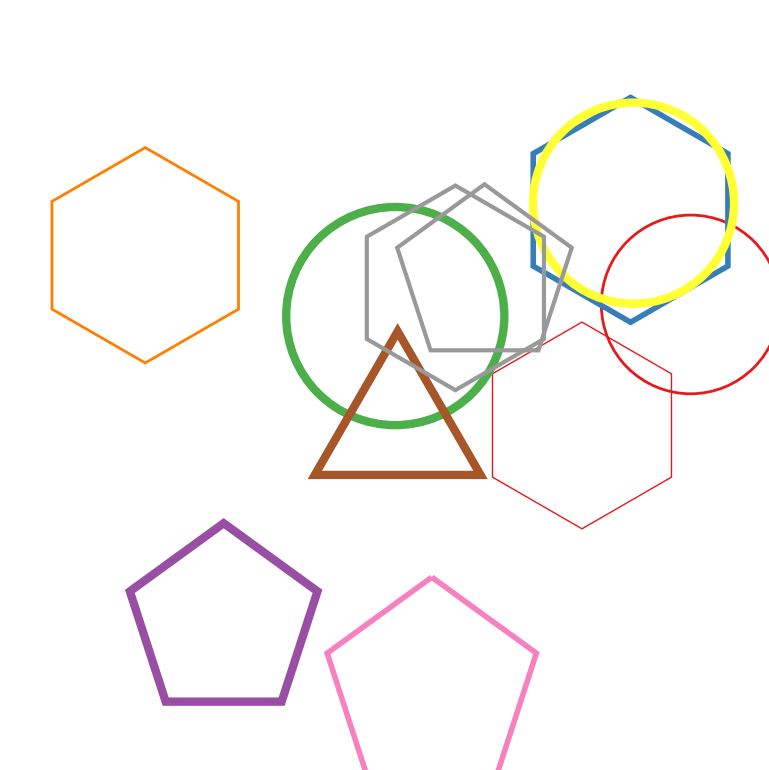[{"shape": "circle", "thickness": 1, "radius": 0.58, "center": [0.897, 0.605]}, {"shape": "hexagon", "thickness": 0.5, "radius": 0.67, "center": [0.756, 0.447]}, {"shape": "hexagon", "thickness": 2, "radius": 0.73, "center": [0.819, 0.727]}, {"shape": "circle", "thickness": 3, "radius": 0.71, "center": [0.513, 0.59]}, {"shape": "pentagon", "thickness": 3, "radius": 0.64, "center": [0.29, 0.192]}, {"shape": "hexagon", "thickness": 1, "radius": 0.7, "center": [0.189, 0.668]}, {"shape": "circle", "thickness": 3, "radius": 0.65, "center": [0.823, 0.736]}, {"shape": "triangle", "thickness": 3, "radius": 0.62, "center": [0.516, 0.445]}, {"shape": "pentagon", "thickness": 2, "radius": 0.71, "center": [0.561, 0.108]}, {"shape": "pentagon", "thickness": 1.5, "radius": 0.6, "center": [0.629, 0.641]}, {"shape": "hexagon", "thickness": 1.5, "radius": 0.66, "center": [0.591, 0.626]}]